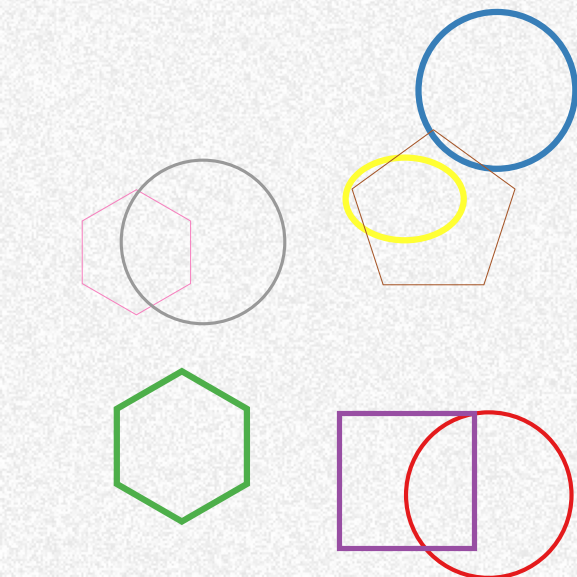[{"shape": "circle", "thickness": 2, "radius": 0.72, "center": [0.846, 0.142]}, {"shape": "circle", "thickness": 3, "radius": 0.68, "center": [0.86, 0.843]}, {"shape": "hexagon", "thickness": 3, "radius": 0.65, "center": [0.315, 0.226]}, {"shape": "square", "thickness": 2.5, "radius": 0.58, "center": [0.703, 0.167]}, {"shape": "oval", "thickness": 3, "radius": 0.51, "center": [0.701, 0.655]}, {"shape": "pentagon", "thickness": 0.5, "radius": 0.74, "center": [0.751, 0.626]}, {"shape": "hexagon", "thickness": 0.5, "radius": 0.54, "center": [0.236, 0.562]}, {"shape": "circle", "thickness": 1.5, "radius": 0.71, "center": [0.352, 0.58]}]